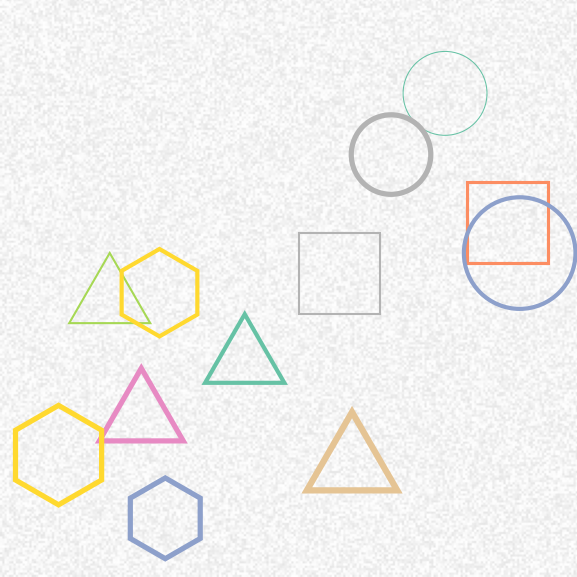[{"shape": "circle", "thickness": 0.5, "radius": 0.36, "center": [0.771, 0.837]}, {"shape": "triangle", "thickness": 2, "radius": 0.4, "center": [0.424, 0.376]}, {"shape": "square", "thickness": 1.5, "radius": 0.35, "center": [0.878, 0.614]}, {"shape": "hexagon", "thickness": 2.5, "radius": 0.35, "center": [0.286, 0.102]}, {"shape": "circle", "thickness": 2, "radius": 0.48, "center": [0.9, 0.561]}, {"shape": "triangle", "thickness": 2.5, "radius": 0.42, "center": [0.245, 0.278]}, {"shape": "triangle", "thickness": 1, "radius": 0.4, "center": [0.19, 0.48]}, {"shape": "hexagon", "thickness": 2.5, "radius": 0.43, "center": [0.101, 0.211]}, {"shape": "hexagon", "thickness": 2, "radius": 0.38, "center": [0.276, 0.492]}, {"shape": "triangle", "thickness": 3, "radius": 0.45, "center": [0.61, 0.195]}, {"shape": "circle", "thickness": 2.5, "radius": 0.34, "center": [0.677, 0.731]}, {"shape": "square", "thickness": 1, "radius": 0.35, "center": [0.587, 0.525]}]